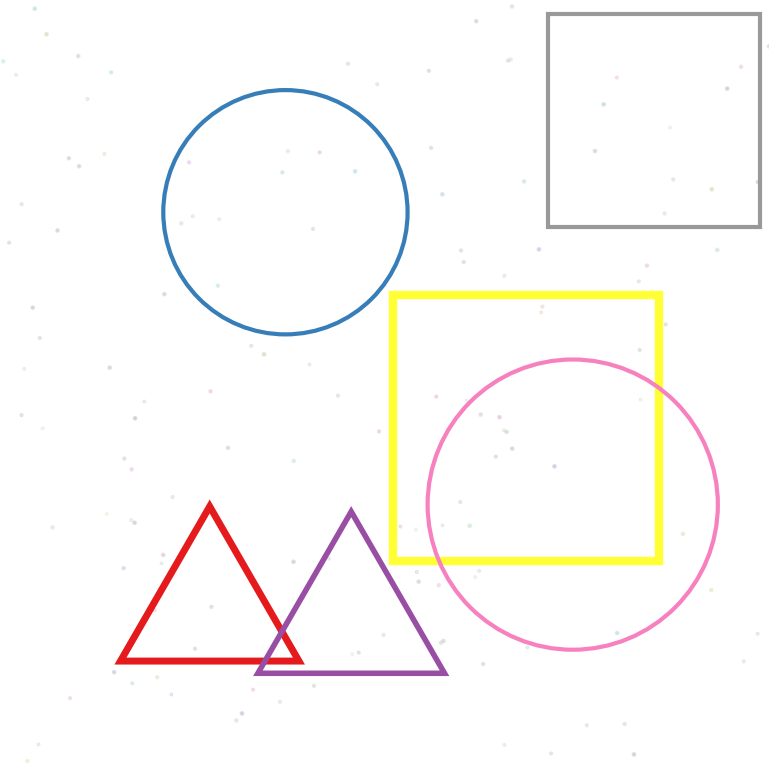[{"shape": "triangle", "thickness": 2.5, "radius": 0.67, "center": [0.272, 0.208]}, {"shape": "circle", "thickness": 1.5, "radius": 0.79, "center": [0.371, 0.724]}, {"shape": "triangle", "thickness": 2, "radius": 0.7, "center": [0.456, 0.196]}, {"shape": "square", "thickness": 3, "radius": 0.86, "center": [0.683, 0.444]}, {"shape": "circle", "thickness": 1.5, "radius": 0.94, "center": [0.744, 0.345]}, {"shape": "square", "thickness": 1.5, "radius": 0.69, "center": [0.85, 0.843]}]